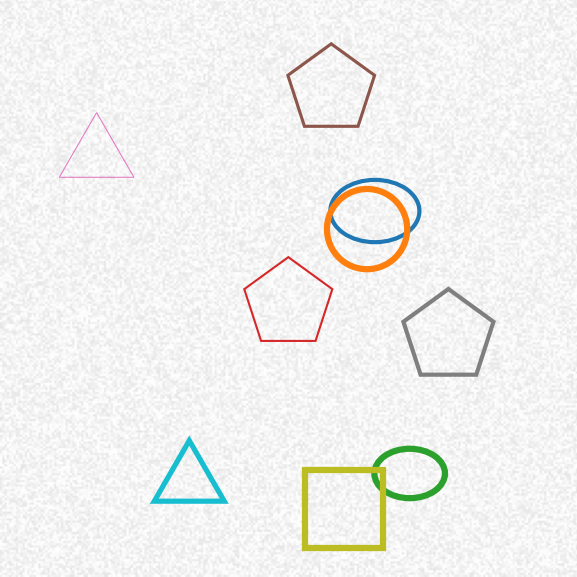[{"shape": "oval", "thickness": 2, "radius": 0.39, "center": [0.649, 0.634]}, {"shape": "circle", "thickness": 3, "radius": 0.35, "center": [0.636, 0.602]}, {"shape": "oval", "thickness": 3, "radius": 0.31, "center": [0.709, 0.179]}, {"shape": "pentagon", "thickness": 1, "radius": 0.4, "center": [0.499, 0.474]}, {"shape": "pentagon", "thickness": 1.5, "radius": 0.39, "center": [0.574, 0.844]}, {"shape": "triangle", "thickness": 0.5, "radius": 0.37, "center": [0.167, 0.729]}, {"shape": "pentagon", "thickness": 2, "radius": 0.41, "center": [0.776, 0.417]}, {"shape": "square", "thickness": 3, "radius": 0.34, "center": [0.596, 0.117]}, {"shape": "triangle", "thickness": 2.5, "radius": 0.35, "center": [0.328, 0.166]}]